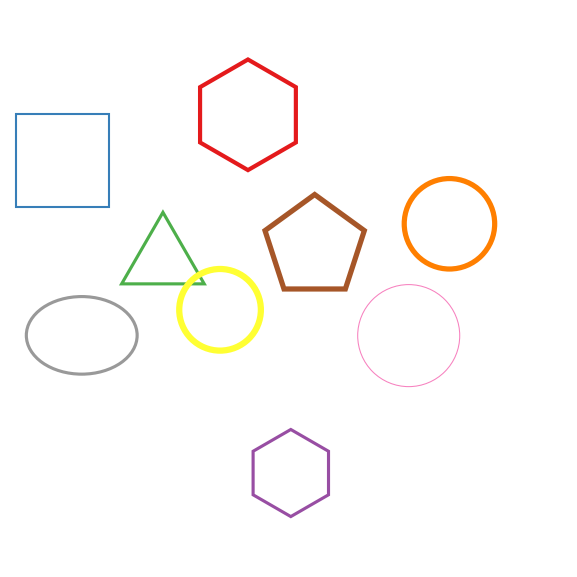[{"shape": "hexagon", "thickness": 2, "radius": 0.48, "center": [0.429, 0.8]}, {"shape": "square", "thickness": 1, "radius": 0.4, "center": [0.108, 0.721]}, {"shape": "triangle", "thickness": 1.5, "radius": 0.41, "center": [0.282, 0.549]}, {"shape": "hexagon", "thickness": 1.5, "radius": 0.38, "center": [0.504, 0.18]}, {"shape": "circle", "thickness": 2.5, "radius": 0.39, "center": [0.778, 0.612]}, {"shape": "circle", "thickness": 3, "radius": 0.35, "center": [0.381, 0.463]}, {"shape": "pentagon", "thickness": 2.5, "radius": 0.45, "center": [0.545, 0.572]}, {"shape": "circle", "thickness": 0.5, "radius": 0.44, "center": [0.708, 0.418]}, {"shape": "oval", "thickness": 1.5, "radius": 0.48, "center": [0.142, 0.418]}]